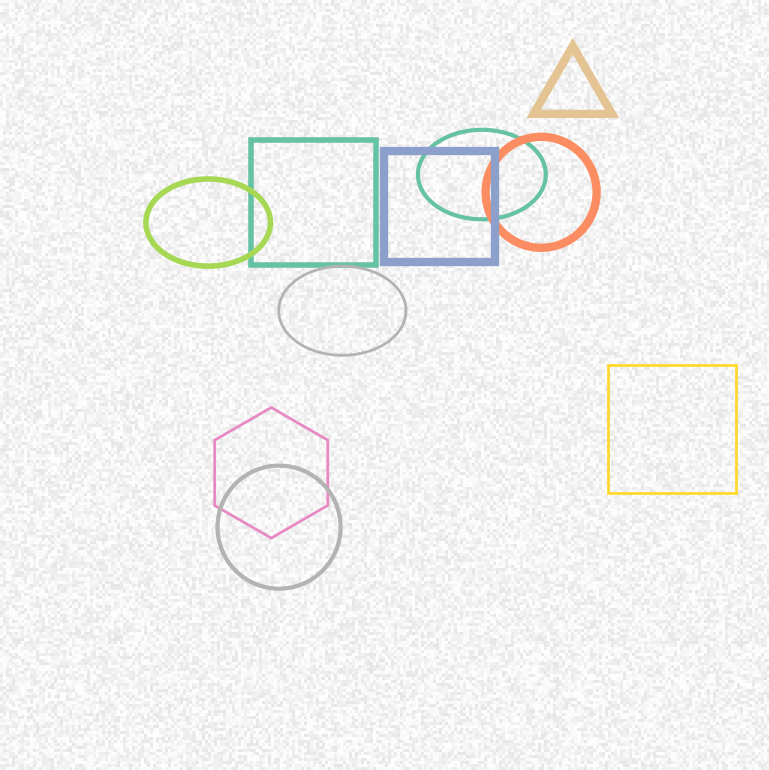[{"shape": "square", "thickness": 2, "radius": 0.41, "center": [0.407, 0.737]}, {"shape": "oval", "thickness": 1.5, "radius": 0.42, "center": [0.626, 0.773]}, {"shape": "circle", "thickness": 3, "radius": 0.36, "center": [0.703, 0.75]}, {"shape": "square", "thickness": 3, "radius": 0.36, "center": [0.571, 0.731]}, {"shape": "hexagon", "thickness": 1, "radius": 0.42, "center": [0.352, 0.386]}, {"shape": "oval", "thickness": 2, "radius": 0.4, "center": [0.27, 0.711]}, {"shape": "square", "thickness": 1, "radius": 0.42, "center": [0.872, 0.443]}, {"shape": "triangle", "thickness": 3, "radius": 0.29, "center": [0.744, 0.881]}, {"shape": "circle", "thickness": 1.5, "radius": 0.4, "center": [0.362, 0.315]}, {"shape": "oval", "thickness": 1, "radius": 0.41, "center": [0.445, 0.596]}]